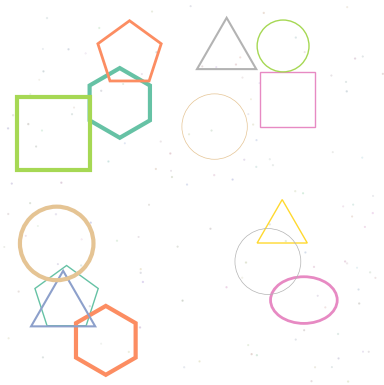[{"shape": "pentagon", "thickness": 1, "radius": 0.43, "center": [0.173, 0.224]}, {"shape": "hexagon", "thickness": 3, "radius": 0.45, "center": [0.311, 0.733]}, {"shape": "hexagon", "thickness": 3, "radius": 0.45, "center": [0.275, 0.116]}, {"shape": "pentagon", "thickness": 2, "radius": 0.43, "center": [0.336, 0.86]}, {"shape": "triangle", "thickness": 1.5, "radius": 0.48, "center": [0.164, 0.2]}, {"shape": "square", "thickness": 1, "radius": 0.36, "center": [0.747, 0.742]}, {"shape": "oval", "thickness": 2, "radius": 0.43, "center": [0.789, 0.221]}, {"shape": "square", "thickness": 3, "radius": 0.47, "center": [0.139, 0.653]}, {"shape": "circle", "thickness": 1, "radius": 0.34, "center": [0.735, 0.881]}, {"shape": "triangle", "thickness": 1, "radius": 0.38, "center": [0.733, 0.406]}, {"shape": "circle", "thickness": 3, "radius": 0.48, "center": [0.147, 0.368]}, {"shape": "circle", "thickness": 0.5, "radius": 0.42, "center": [0.557, 0.671]}, {"shape": "triangle", "thickness": 1.5, "radius": 0.44, "center": [0.589, 0.865]}, {"shape": "circle", "thickness": 0.5, "radius": 0.43, "center": [0.696, 0.321]}]